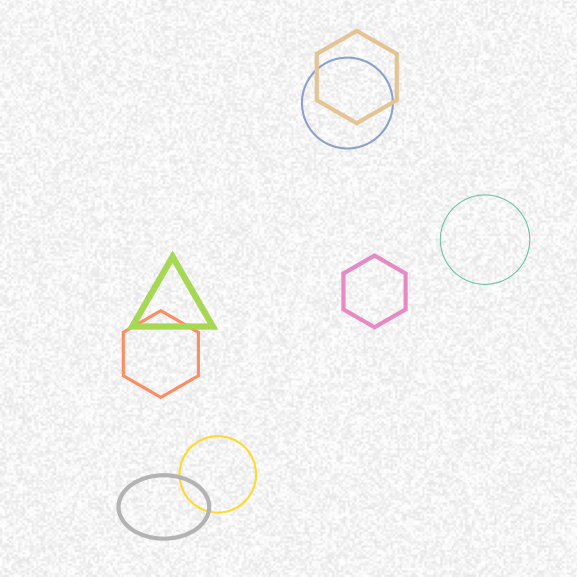[{"shape": "circle", "thickness": 0.5, "radius": 0.39, "center": [0.84, 0.584]}, {"shape": "hexagon", "thickness": 1.5, "radius": 0.38, "center": [0.279, 0.386]}, {"shape": "circle", "thickness": 1, "radius": 0.39, "center": [0.602, 0.821]}, {"shape": "hexagon", "thickness": 2, "radius": 0.31, "center": [0.649, 0.495]}, {"shape": "triangle", "thickness": 3, "radius": 0.4, "center": [0.299, 0.474]}, {"shape": "circle", "thickness": 1, "radius": 0.33, "center": [0.377, 0.178]}, {"shape": "hexagon", "thickness": 2, "radius": 0.4, "center": [0.618, 0.866]}, {"shape": "oval", "thickness": 2, "radius": 0.39, "center": [0.284, 0.121]}]